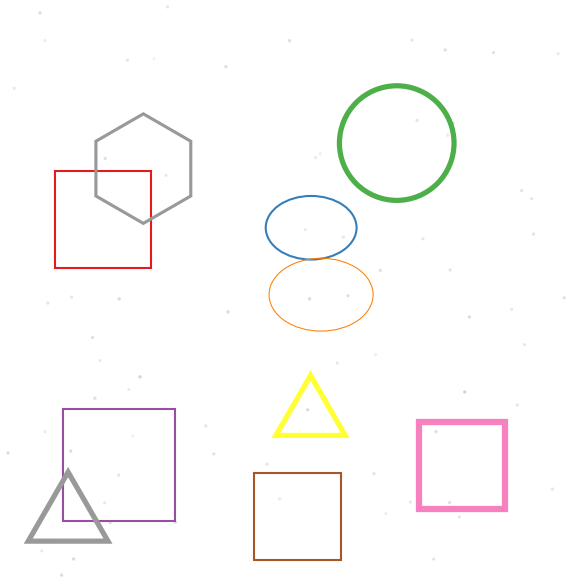[{"shape": "square", "thickness": 1, "radius": 0.42, "center": [0.178, 0.619]}, {"shape": "oval", "thickness": 1, "radius": 0.39, "center": [0.539, 0.605]}, {"shape": "circle", "thickness": 2.5, "radius": 0.5, "center": [0.687, 0.751]}, {"shape": "square", "thickness": 1, "radius": 0.48, "center": [0.206, 0.194]}, {"shape": "oval", "thickness": 0.5, "radius": 0.45, "center": [0.556, 0.489]}, {"shape": "triangle", "thickness": 2.5, "radius": 0.35, "center": [0.538, 0.28]}, {"shape": "square", "thickness": 1, "radius": 0.38, "center": [0.515, 0.104]}, {"shape": "square", "thickness": 3, "radius": 0.38, "center": [0.8, 0.194]}, {"shape": "hexagon", "thickness": 1.5, "radius": 0.47, "center": [0.248, 0.707]}, {"shape": "triangle", "thickness": 2.5, "radius": 0.4, "center": [0.118, 0.102]}]